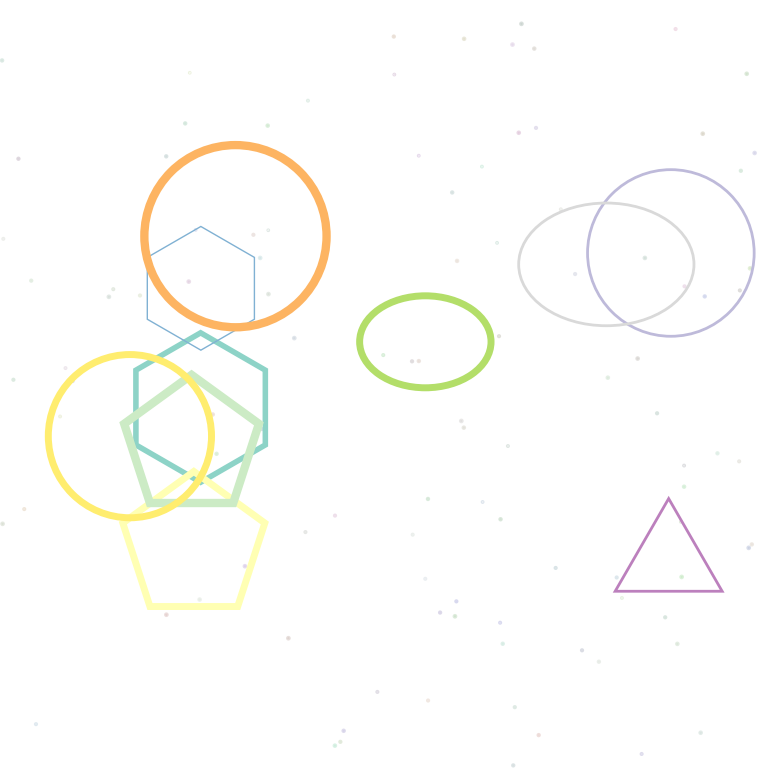[{"shape": "hexagon", "thickness": 2, "radius": 0.49, "center": [0.261, 0.471]}, {"shape": "pentagon", "thickness": 2.5, "radius": 0.48, "center": [0.252, 0.291]}, {"shape": "circle", "thickness": 1, "radius": 0.54, "center": [0.871, 0.671]}, {"shape": "hexagon", "thickness": 0.5, "radius": 0.4, "center": [0.261, 0.626]}, {"shape": "circle", "thickness": 3, "radius": 0.59, "center": [0.306, 0.693]}, {"shape": "oval", "thickness": 2.5, "radius": 0.43, "center": [0.552, 0.556]}, {"shape": "oval", "thickness": 1, "radius": 0.57, "center": [0.787, 0.657]}, {"shape": "triangle", "thickness": 1, "radius": 0.4, "center": [0.868, 0.272]}, {"shape": "pentagon", "thickness": 3, "radius": 0.46, "center": [0.249, 0.421]}, {"shape": "circle", "thickness": 2.5, "radius": 0.53, "center": [0.169, 0.434]}]